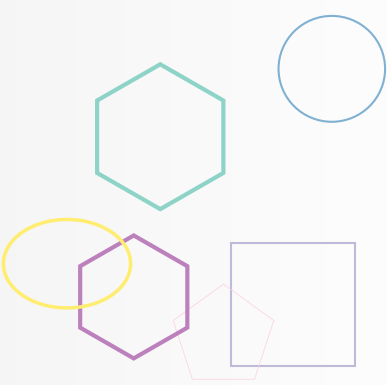[{"shape": "hexagon", "thickness": 3, "radius": 0.94, "center": [0.414, 0.645]}, {"shape": "square", "thickness": 1.5, "radius": 0.8, "center": [0.756, 0.209]}, {"shape": "circle", "thickness": 1.5, "radius": 0.69, "center": [0.856, 0.821]}, {"shape": "pentagon", "thickness": 0.5, "radius": 0.68, "center": [0.577, 0.125]}, {"shape": "hexagon", "thickness": 3, "radius": 0.8, "center": [0.345, 0.229]}, {"shape": "oval", "thickness": 2.5, "radius": 0.82, "center": [0.173, 0.315]}]